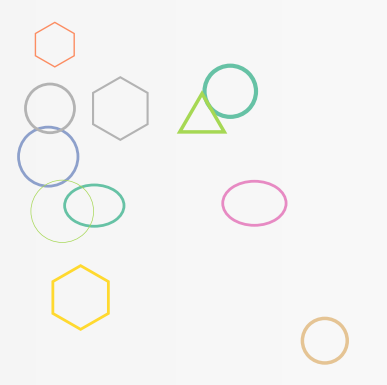[{"shape": "oval", "thickness": 2, "radius": 0.38, "center": [0.243, 0.466]}, {"shape": "circle", "thickness": 3, "radius": 0.33, "center": [0.594, 0.763]}, {"shape": "hexagon", "thickness": 1, "radius": 0.29, "center": [0.141, 0.884]}, {"shape": "circle", "thickness": 2, "radius": 0.38, "center": [0.125, 0.593]}, {"shape": "oval", "thickness": 2, "radius": 0.41, "center": [0.657, 0.472]}, {"shape": "circle", "thickness": 0.5, "radius": 0.4, "center": [0.161, 0.451]}, {"shape": "triangle", "thickness": 2.5, "radius": 0.33, "center": [0.521, 0.691]}, {"shape": "hexagon", "thickness": 2, "radius": 0.41, "center": [0.208, 0.227]}, {"shape": "circle", "thickness": 2.5, "radius": 0.29, "center": [0.838, 0.115]}, {"shape": "circle", "thickness": 2, "radius": 0.32, "center": [0.129, 0.719]}, {"shape": "hexagon", "thickness": 1.5, "radius": 0.41, "center": [0.311, 0.718]}]